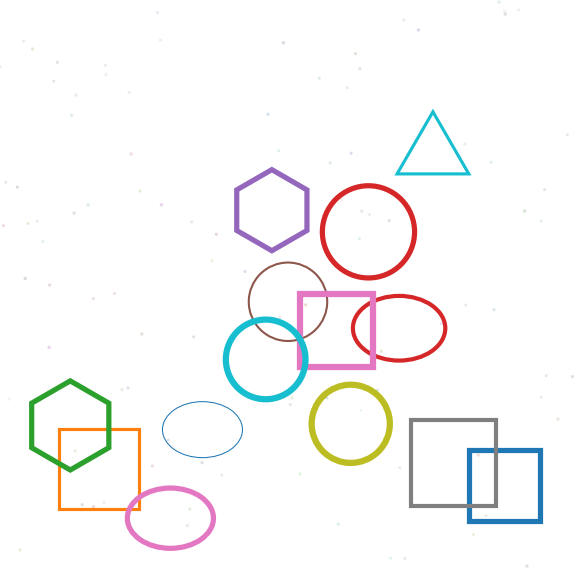[{"shape": "square", "thickness": 2.5, "radius": 0.31, "center": [0.874, 0.159]}, {"shape": "oval", "thickness": 0.5, "radius": 0.35, "center": [0.351, 0.255]}, {"shape": "square", "thickness": 1.5, "radius": 0.35, "center": [0.171, 0.186]}, {"shape": "hexagon", "thickness": 2.5, "radius": 0.39, "center": [0.122, 0.262]}, {"shape": "oval", "thickness": 2, "radius": 0.4, "center": [0.691, 0.431]}, {"shape": "circle", "thickness": 2.5, "radius": 0.4, "center": [0.638, 0.598]}, {"shape": "hexagon", "thickness": 2.5, "radius": 0.35, "center": [0.471, 0.635]}, {"shape": "circle", "thickness": 1, "radius": 0.34, "center": [0.499, 0.477]}, {"shape": "square", "thickness": 3, "radius": 0.32, "center": [0.583, 0.427]}, {"shape": "oval", "thickness": 2.5, "radius": 0.37, "center": [0.295, 0.102]}, {"shape": "square", "thickness": 2, "radius": 0.37, "center": [0.785, 0.198]}, {"shape": "circle", "thickness": 3, "radius": 0.34, "center": [0.607, 0.265]}, {"shape": "circle", "thickness": 3, "radius": 0.34, "center": [0.46, 0.377]}, {"shape": "triangle", "thickness": 1.5, "radius": 0.36, "center": [0.75, 0.734]}]